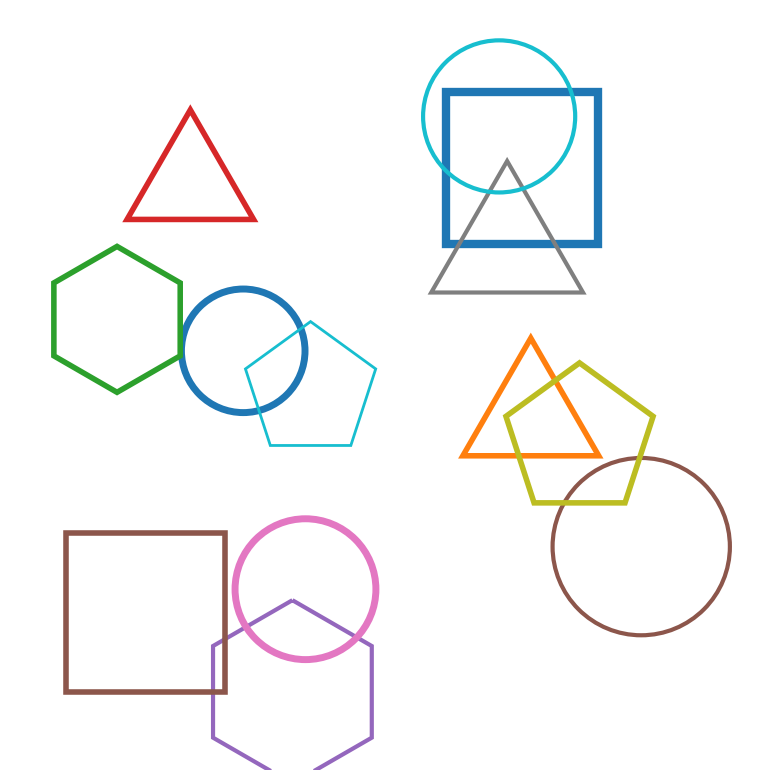[{"shape": "square", "thickness": 3, "radius": 0.49, "center": [0.678, 0.782]}, {"shape": "circle", "thickness": 2.5, "radius": 0.4, "center": [0.316, 0.544]}, {"shape": "triangle", "thickness": 2, "radius": 0.51, "center": [0.689, 0.459]}, {"shape": "hexagon", "thickness": 2, "radius": 0.47, "center": [0.152, 0.585]}, {"shape": "triangle", "thickness": 2, "radius": 0.47, "center": [0.247, 0.762]}, {"shape": "hexagon", "thickness": 1.5, "radius": 0.6, "center": [0.38, 0.102]}, {"shape": "square", "thickness": 2, "radius": 0.52, "center": [0.189, 0.204]}, {"shape": "circle", "thickness": 1.5, "radius": 0.58, "center": [0.833, 0.29]}, {"shape": "circle", "thickness": 2.5, "radius": 0.46, "center": [0.397, 0.235]}, {"shape": "triangle", "thickness": 1.5, "radius": 0.57, "center": [0.659, 0.677]}, {"shape": "pentagon", "thickness": 2, "radius": 0.5, "center": [0.753, 0.428]}, {"shape": "circle", "thickness": 1.5, "radius": 0.49, "center": [0.648, 0.849]}, {"shape": "pentagon", "thickness": 1, "radius": 0.44, "center": [0.403, 0.493]}]